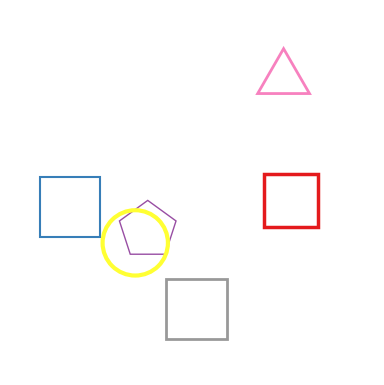[{"shape": "square", "thickness": 2.5, "radius": 0.35, "center": [0.756, 0.479]}, {"shape": "square", "thickness": 1.5, "radius": 0.39, "center": [0.183, 0.462]}, {"shape": "pentagon", "thickness": 1, "radius": 0.39, "center": [0.384, 0.402]}, {"shape": "circle", "thickness": 3, "radius": 0.42, "center": [0.351, 0.369]}, {"shape": "triangle", "thickness": 2, "radius": 0.39, "center": [0.737, 0.796]}, {"shape": "square", "thickness": 2, "radius": 0.39, "center": [0.51, 0.197]}]